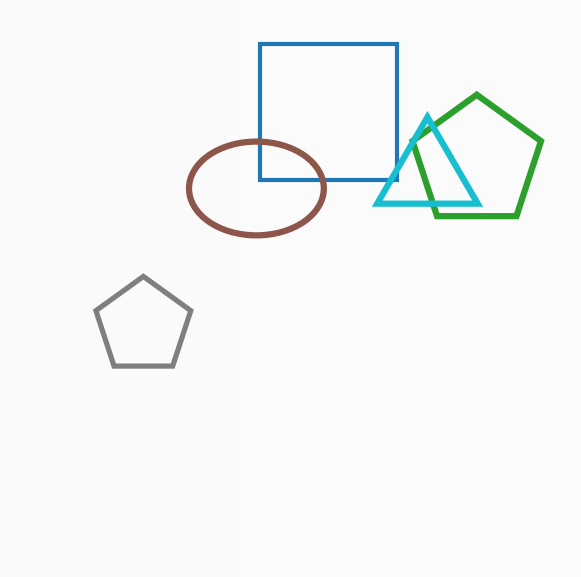[{"shape": "square", "thickness": 2, "radius": 0.59, "center": [0.566, 0.806]}, {"shape": "pentagon", "thickness": 3, "radius": 0.58, "center": [0.82, 0.719]}, {"shape": "oval", "thickness": 3, "radius": 0.58, "center": [0.441, 0.673]}, {"shape": "pentagon", "thickness": 2.5, "radius": 0.43, "center": [0.247, 0.435]}, {"shape": "triangle", "thickness": 3, "radius": 0.5, "center": [0.735, 0.696]}]